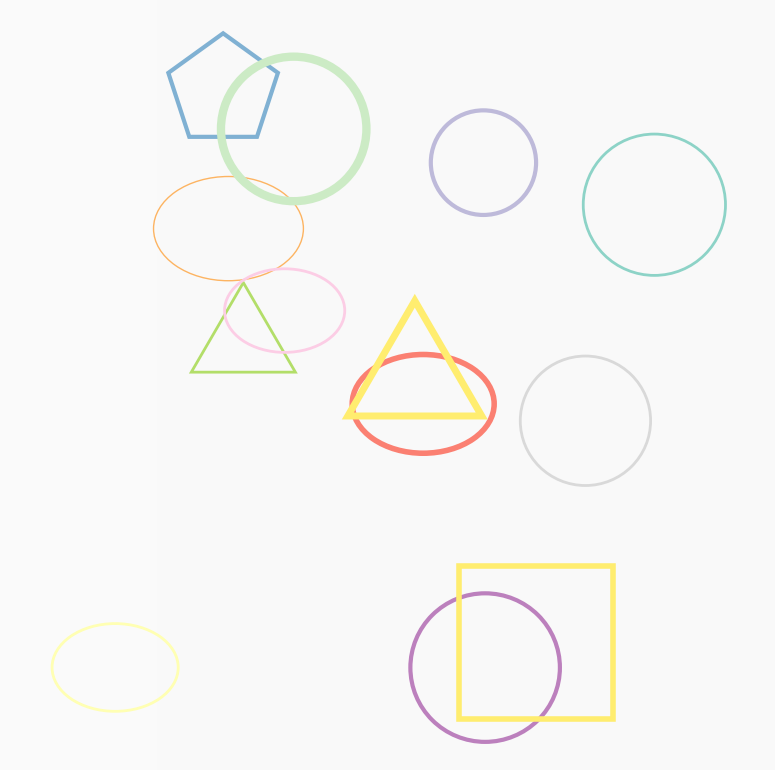[{"shape": "circle", "thickness": 1, "radius": 0.46, "center": [0.844, 0.734]}, {"shape": "oval", "thickness": 1, "radius": 0.41, "center": [0.149, 0.133]}, {"shape": "circle", "thickness": 1.5, "radius": 0.34, "center": [0.624, 0.789]}, {"shape": "oval", "thickness": 2, "radius": 0.46, "center": [0.546, 0.476]}, {"shape": "pentagon", "thickness": 1.5, "radius": 0.37, "center": [0.288, 0.882]}, {"shape": "oval", "thickness": 0.5, "radius": 0.48, "center": [0.295, 0.703]}, {"shape": "triangle", "thickness": 1, "radius": 0.39, "center": [0.314, 0.555]}, {"shape": "oval", "thickness": 1, "radius": 0.39, "center": [0.367, 0.597]}, {"shape": "circle", "thickness": 1, "radius": 0.42, "center": [0.755, 0.454]}, {"shape": "circle", "thickness": 1.5, "radius": 0.48, "center": [0.626, 0.133]}, {"shape": "circle", "thickness": 3, "radius": 0.47, "center": [0.379, 0.833]}, {"shape": "triangle", "thickness": 2.5, "radius": 0.5, "center": [0.535, 0.51]}, {"shape": "square", "thickness": 2, "radius": 0.5, "center": [0.691, 0.166]}]